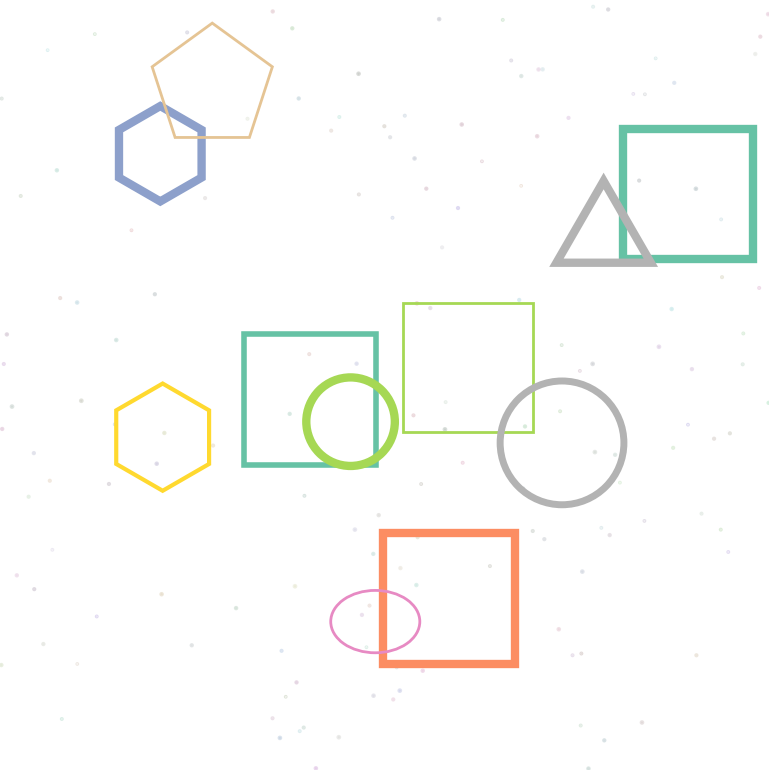[{"shape": "square", "thickness": 2, "radius": 0.43, "center": [0.403, 0.482]}, {"shape": "square", "thickness": 3, "radius": 0.42, "center": [0.894, 0.748]}, {"shape": "square", "thickness": 3, "radius": 0.43, "center": [0.583, 0.223]}, {"shape": "hexagon", "thickness": 3, "radius": 0.31, "center": [0.208, 0.8]}, {"shape": "oval", "thickness": 1, "radius": 0.29, "center": [0.487, 0.193]}, {"shape": "square", "thickness": 1, "radius": 0.42, "center": [0.608, 0.523]}, {"shape": "circle", "thickness": 3, "radius": 0.29, "center": [0.455, 0.452]}, {"shape": "hexagon", "thickness": 1.5, "radius": 0.35, "center": [0.211, 0.432]}, {"shape": "pentagon", "thickness": 1, "radius": 0.41, "center": [0.276, 0.888]}, {"shape": "triangle", "thickness": 3, "radius": 0.35, "center": [0.784, 0.694]}, {"shape": "circle", "thickness": 2.5, "radius": 0.4, "center": [0.73, 0.425]}]